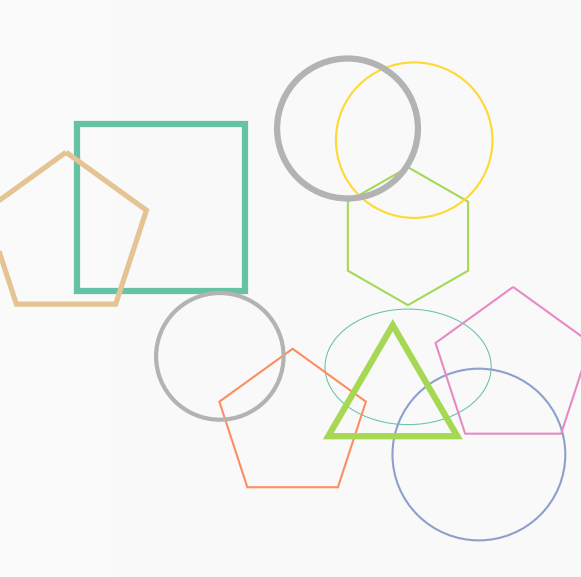[{"shape": "square", "thickness": 3, "radius": 0.72, "center": [0.277, 0.64]}, {"shape": "oval", "thickness": 0.5, "radius": 0.71, "center": [0.702, 0.364]}, {"shape": "pentagon", "thickness": 1, "radius": 0.66, "center": [0.503, 0.263]}, {"shape": "circle", "thickness": 1, "radius": 0.74, "center": [0.824, 0.212]}, {"shape": "pentagon", "thickness": 1, "radius": 0.7, "center": [0.883, 0.362]}, {"shape": "hexagon", "thickness": 1, "radius": 0.6, "center": [0.702, 0.59]}, {"shape": "triangle", "thickness": 3, "radius": 0.64, "center": [0.676, 0.308]}, {"shape": "circle", "thickness": 1, "radius": 0.67, "center": [0.713, 0.756]}, {"shape": "pentagon", "thickness": 2.5, "radius": 0.73, "center": [0.114, 0.59]}, {"shape": "circle", "thickness": 3, "radius": 0.61, "center": [0.598, 0.777]}, {"shape": "circle", "thickness": 2, "radius": 0.55, "center": [0.378, 0.382]}]